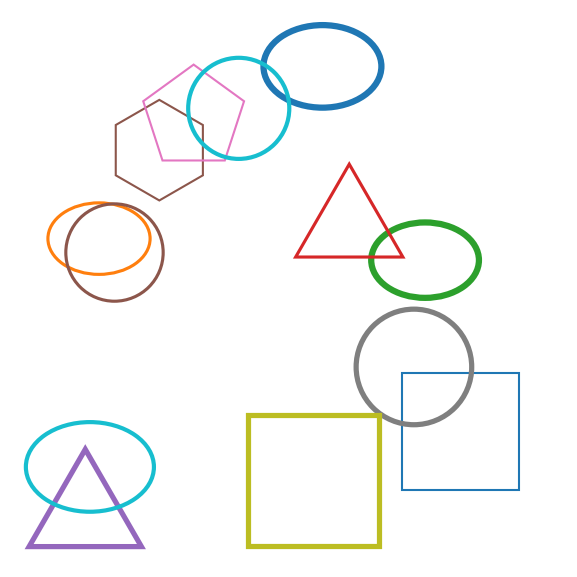[{"shape": "oval", "thickness": 3, "radius": 0.51, "center": [0.558, 0.884]}, {"shape": "square", "thickness": 1, "radius": 0.51, "center": [0.798, 0.252]}, {"shape": "oval", "thickness": 1.5, "radius": 0.44, "center": [0.171, 0.586]}, {"shape": "oval", "thickness": 3, "radius": 0.47, "center": [0.736, 0.549]}, {"shape": "triangle", "thickness": 1.5, "radius": 0.54, "center": [0.605, 0.608]}, {"shape": "triangle", "thickness": 2.5, "radius": 0.56, "center": [0.148, 0.109]}, {"shape": "circle", "thickness": 1.5, "radius": 0.42, "center": [0.198, 0.562]}, {"shape": "hexagon", "thickness": 1, "radius": 0.44, "center": [0.276, 0.739]}, {"shape": "pentagon", "thickness": 1, "radius": 0.46, "center": [0.335, 0.795]}, {"shape": "circle", "thickness": 2.5, "radius": 0.5, "center": [0.717, 0.364]}, {"shape": "square", "thickness": 2.5, "radius": 0.57, "center": [0.543, 0.167]}, {"shape": "circle", "thickness": 2, "radius": 0.44, "center": [0.413, 0.812]}, {"shape": "oval", "thickness": 2, "radius": 0.55, "center": [0.156, 0.191]}]